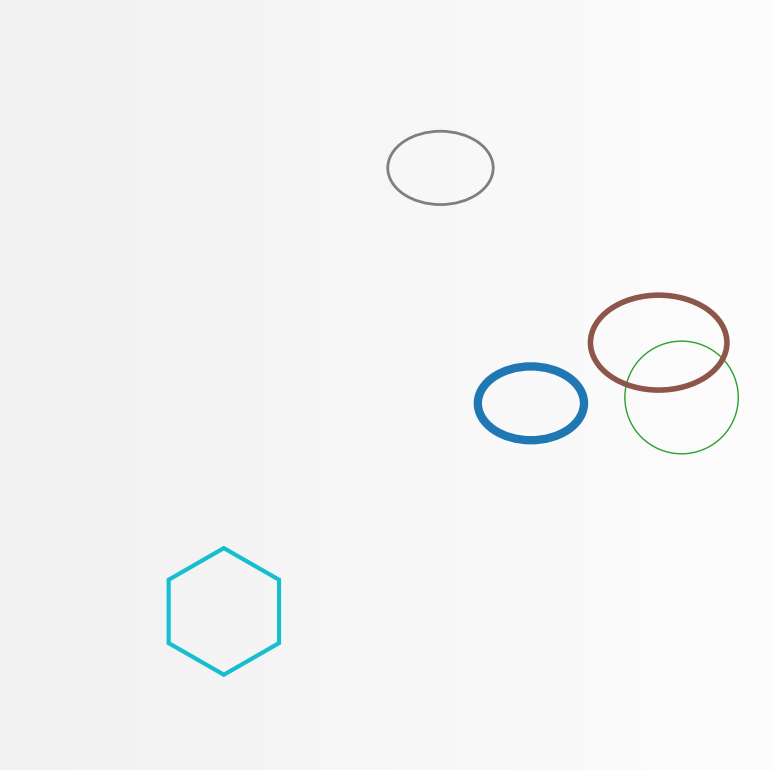[{"shape": "oval", "thickness": 3, "radius": 0.34, "center": [0.685, 0.476]}, {"shape": "circle", "thickness": 0.5, "radius": 0.37, "center": [0.879, 0.484]}, {"shape": "oval", "thickness": 2, "radius": 0.44, "center": [0.85, 0.555]}, {"shape": "oval", "thickness": 1, "radius": 0.34, "center": [0.568, 0.782]}, {"shape": "hexagon", "thickness": 1.5, "radius": 0.41, "center": [0.289, 0.206]}]